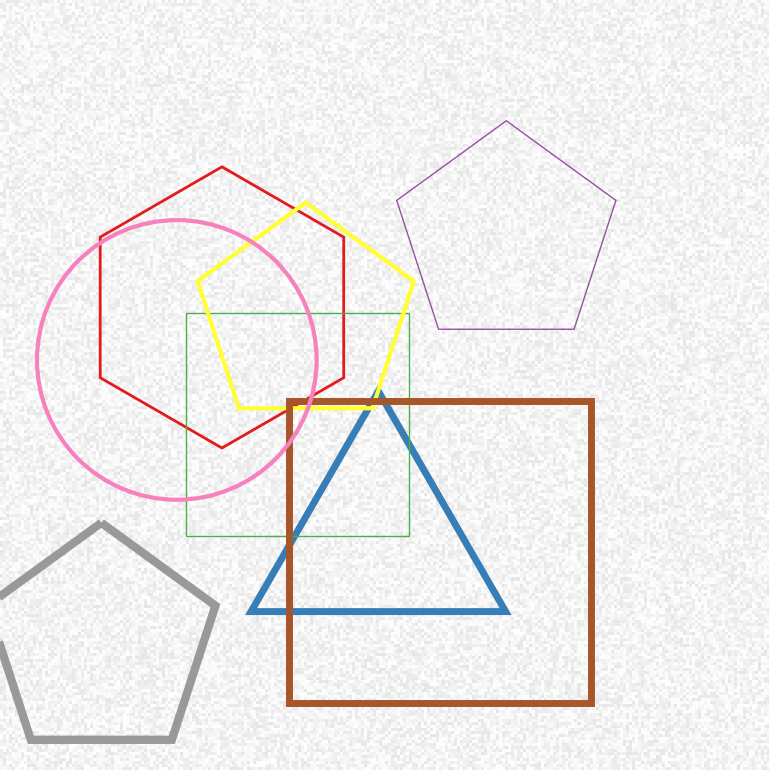[{"shape": "hexagon", "thickness": 1, "radius": 0.91, "center": [0.288, 0.601]}, {"shape": "triangle", "thickness": 2.5, "radius": 0.95, "center": [0.491, 0.301]}, {"shape": "square", "thickness": 0.5, "radius": 0.73, "center": [0.387, 0.448]}, {"shape": "pentagon", "thickness": 0.5, "radius": 0.75, "center": [0.658, 0.693]}, {"shape": "pentagon", "thickness": 1.5, "radius": 0.74, "center": [0.397, 0.589]}, {"shape": "square", "thickness": 2.5, "radius": 0.98, "center": [0.572, 0.283]}, {"shape": "circle", "thickness": 1.5, "radius": 0.91, "center": [0.23, 0.533]}, {"shape": "pentagon", "thickness": 3, "radius": 0.78, "center": [0.132, 0.165]}]